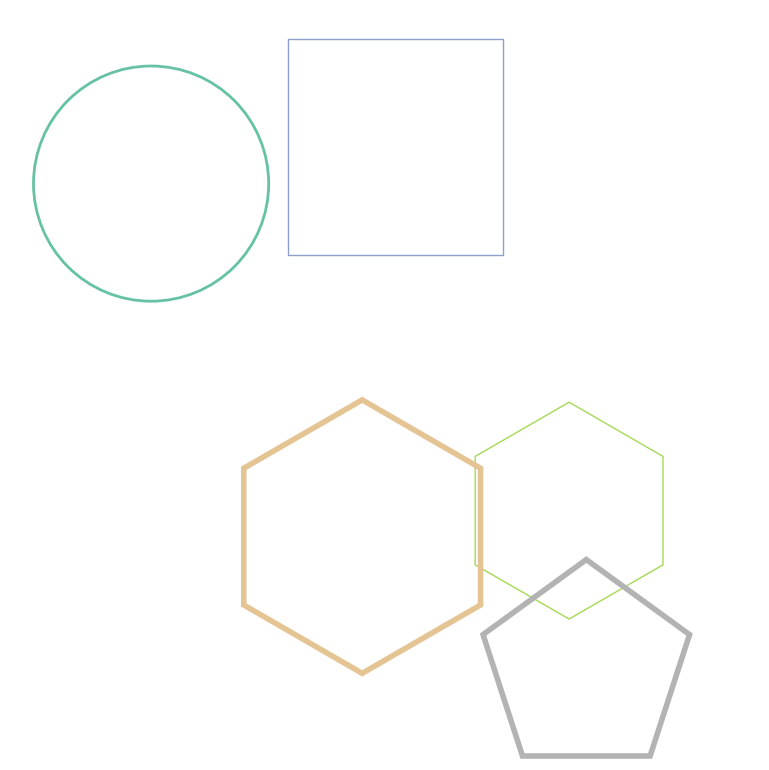[{"shape": "circle", "thickness": 1, "radius": 0.76, "center": [0.196, 0.762]}, {"shape": "square", "thickness": 0.5, "radius": 0.7, "center": [0.514, 0.809]}, {"shape": "hexagon", "thickness": 0.5, "radius": 0.7, "center": [0.739, 0.337]}, {"shape": "hexagon", "thickness": 2, "radius": 0.89, "center": [0.47, 0.303]}, {"shape": "pentagon", "thickness": 2, "radius": 0.7, "center": [0.761, 0.132]}]